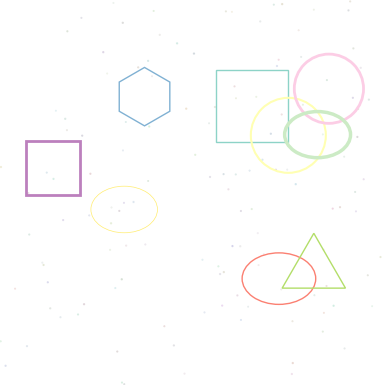[{"shape": "square", "thickness": 1, "radius": 0.47, "center": [0.655, 0.724]}, {"shape": "circle", "thickness": 1.5, "radius": 0.49, "center": [0.749, 0.648]}, {"shape": "oval", "thickness": 1, "radius": 0.48, "center": [0.724, 0.276]}, {"shape": "hexagon", "thickness": 1, "radius": 0.38, "center": [0.375, 0.749]}, {"shape": "triangle", "thickness": 1, "radius": 0.47, "center": [0.815, 0.299]}, {"shape": "circle", "thickness": 2, "radius": 0.45, "center": [0.854, 0.77]}, {"shape": "square", "thickness": 2, "radius": 0.35, "center": [0.138, 0.564]}, {"shape": "oval", "thickness": 2.5, "radius": 0.43, "center": [0.825, 0.65]}, {"shape": "oval", "thickness": 0.5, "radius": 0.43, "center": [0.323, 0.456]}]